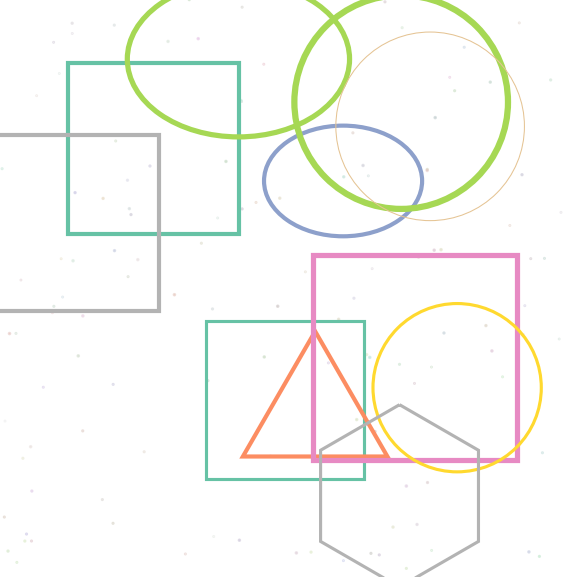[{"shape": "square", "thickness": 1.5, "radius": 0.68, "center": [0.494, 0.307]}, {"shape": "square", "thickness": 2, "radius": 0.74, "center": [0.266, 0.742]}, {"shape": "triangle", "thickness": 2, "radius": 0.72, "center": [0.546, 0.281]}, {"shape": "oval", "thickness": 2, "radius": 0.68, "center": [0.594, 0.686]}, {"shape": "square", "thickness": 2.5, "radius": 0.89, "center": [0.718, 0.38]}, {"shape": "oval", "thickness": 2.5, "radius": 0.96, "center": [0.413, 0.897]}, {"shape": "circle", "thickness": 3, "radius": 0.92, "center": [0.695, 0.822]}, {"shape": "circle", "thickness": 1.5, "radius": 0.73, "center": [0.792, 0.328]}, {"shape": "circle", "thickness": 0.5, "radius": 0.82, "center": [0.745, 0.78]}, {"shape": "hexagon", "thickness": 1.5, "radius": 0.79, "center": [0.692, 0.141]}, {"shape": "square", "thickness": 2, "radius": 0.76, "center": [0.124, 0.613]}]